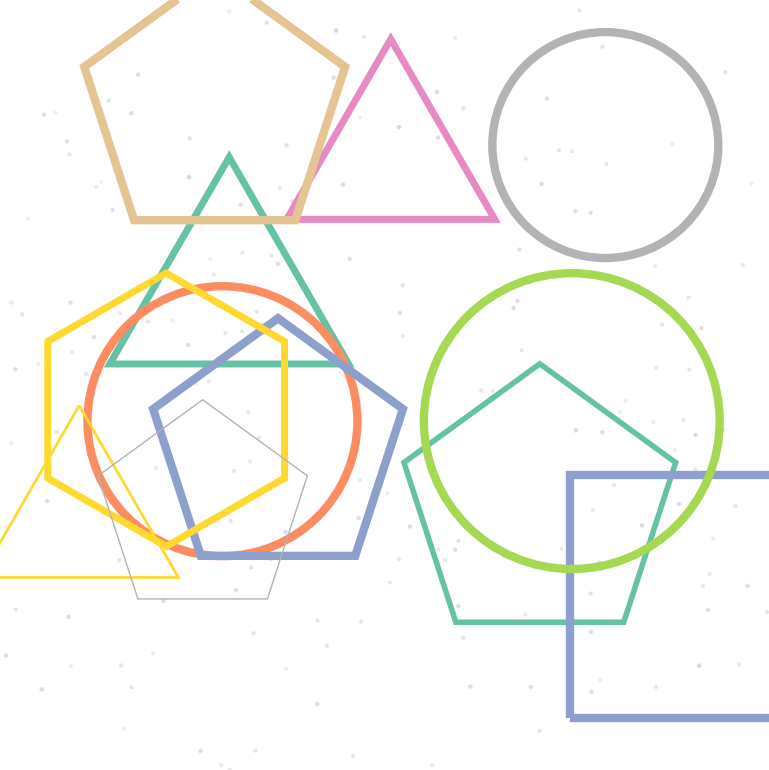[{"shape": "triangle", "thickness": 2.5, "radius": 0.9, "center": [0.298, 0.617]}, {"shape": "pentagon", "thickness": 2, "radius": 0.93, "center": [0.701, 0.342]}, {"shape": "circle", "thickness": 3, "radius": 0.88, "center": [0.289, 0.453]}, {"shape": "square", "thickness": 3, "radius": 0.79, "center": [0.897, 0.225]}, {"shape": "pentagon", "thickness": 3, "radius": 0.85, "center": [0.361, 0.416]}, {"shape": "triangle", "thickness": 2.5, "radius": 0.78, "center": [0.507, 0.793]}, {"shape": "circle", "thickness": 3, "radius": 0.96, "center": [0.743, 0.453]}, {"shape": "triangle", "thickness": 1, "radius": 0.74, "center": [0.103, 0.324]}, {"shape": "hexagon", "thickness": 2.5, "radius": 0.89, "center": [0.216, 0.468]}, {"shape": "pentagon", "thickness": 3, "radius": 0.89, "center": [0.279, 0.858]}, {"shape": "circle", "thickness": 3, "radius": 0.73, "center": [0.786, 0.812]}, {"shape": "pentagon", "thickness": 0.5, "radius": 0.72, "center": [0.263, 0.338]}]